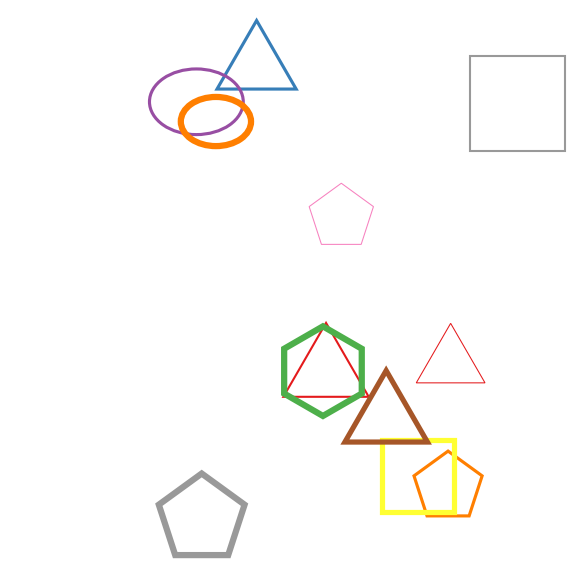[{"shape": "triangle", "thickness": 1, "radius": 0.43, "center": [0.565, 0.355]}, {"shape": "triangle", "thickness": 0.5, "radius": 0.34, "center": [0.78, 0.371]}, {"shape": "triangle", "thickness": 1.5, "radius": 0.4, "center": [0.444, 0.884]}, {"shape": "hexagon", "thickness": 3, "radius": 0.39, "center": [0.559, 0.356]}, {"shape": "oval", "thickness": 1.5, "radius": 0.41, "center": [0.34, 0.823]}, {"shape": "oval", "thickness": 3, "radius": 0.3, "center": [0.374, 0.789]}, {"shape": "pentagon", "thickness": 1.5, "radius": 0.31, "center": [0.776, 0.156]}, {"shape": "square", "thickness": 2.5, "radius": 0.31, "center": [0.724, 0.174]}, {"shape": "triangle", "thickness": 2.5, "radius": 0.41, "center": [0.669, 0.275]}, {"shape": "pentagon", "thickness": 0.5, "radius": 0.29, "center": [0.591, 0.623]}, {"shape": "square", "thickness": 1, "radius": 0.41, "center": [0.896, 0.819]}, {"shape": "pentagon", "thickness": 3, "radius": 0.39, "center": [0.349, 0.101]}]